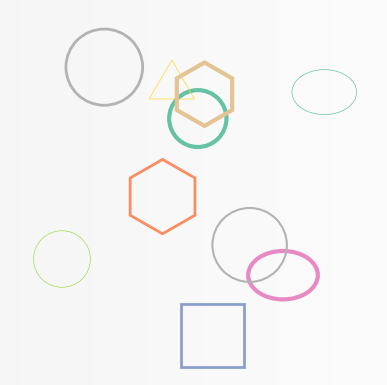[{"shape": "oval", "thickness": 0.5, "radius": 0.42, "center": [0.837, 0.761]}, {"shape": "circle", "thickness": 3, "radius": 0.37, "center": [0.51, 0.692]}, {"shape": "hexagon", "thickness": 2, "radius": 0.48, "center": [0.419, 0.489]}, {"shape": "square", "thickness": 2, "radius": 0.41, "center": [0.549, 0.128]}, {"shape": "oval", "thickness": 3, "radius": 0.45, "center": [0.73, 0.285]}, {"shape": "circle", "thickness": 0.5, "radius": 0.37, "center": [0.16, 0.327]}, {"shape": "triangle", "thickness": 0.5, "radius": 0.34, "center": [0.444, 0.777]}, {"shape": "hexagon", "thickness": 3, "radius": 0.41, "center": [0.528, 0.755]}, {"shape": "circle", "thickness": 1.5, "radius": 0.48, "center": [0.644, 0.364]}, {"shape": "circle", "thickness": 2, "radius": 0.49, "center": [0.269, 0.826]}]